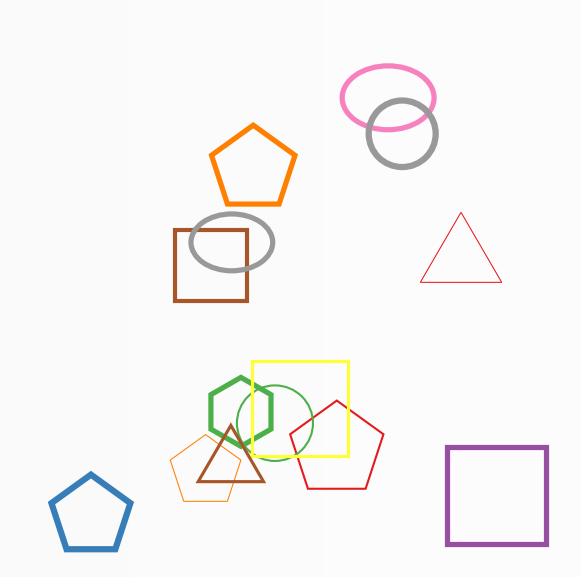[{"shape": "pentagon", "thickness": 1, "radius": 0.42, "center": [0.579, 0.221]}, {"shape": "triangle", "thickness": 0.5, "radius": 0.4, "center": [0.793, 0.551]}, {"shape": "pentagon", "thickness": 3, "radius": 0.36, "center": [0.156, 0.106]}, {"shape": "hexagon", "thickness": 2.5, "radius": 0.3, "center": [0.415, 0.286]}, {"shape": "circle", "thickness": 1, "radius": 0.33, "center": [0.473, 0.266]}, {"shape": "square", "thickness": 2.5, "radius": 0.42, "center": [0.854, 0.141]}, {"shape": "pentagon", "thickness": 0.5, "radius": 0.32, "center": [0.354, 0.183]}, {"shape": "pentagon", "thickness": 2.5, "radius": 0.38, "center": [0.436, 0.707]}, {"shape": "square", "thickness": 1.5, "radius": 0.41, "center": [0.516, 0.292]}, {"shape": "square", "thickness": 2, "radius": 0.31, "center": [0.364, 0.539]}, {"shape": "triangle", "thickness": 1.5, "radius": 0.32, "center": [0.397, 0.198]}, {"shape": "oval", "thickness": 2.5, "radius": 0.4, "center": [0.668, 0.83]}, {"shape": "circle", "thickness": 3, "radius": 0.29, "center": [0.692, 0.767]}, {"shape": "oval", "thickness": 2.5, "radius": 0.35, "center": [0.399, 0.579]}]